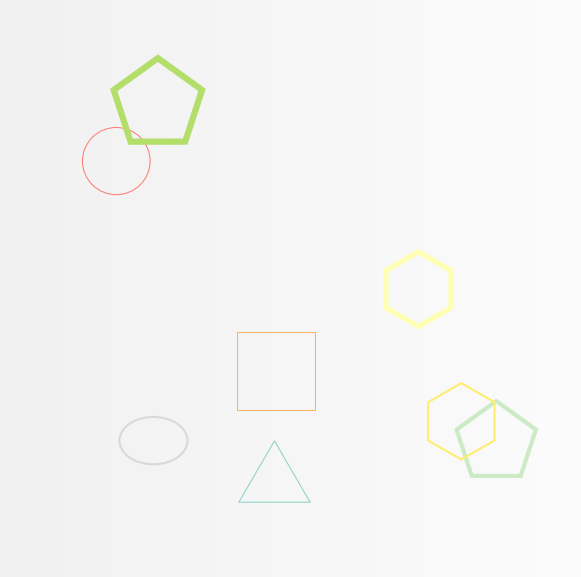[{"shape": "triangle", "thickness": 0.5, "radius": 0.35, "center": [0.472, 0.165]}, {"shape": "hexagon", "thickness": 2.5, "radius": 0.32, "center": [0.72, 0.499]}, {"shape": "circle", "thickness": 0.5, "radius": 0.29, "center": [0.2, 0.72]}, {"shape": "square", "thickness": 0.5, "radius": 0.34, "center": [0.475, 0.357]}, {"shape": "pentagon", "thickness": 3, "radius": 0.4, "center": [0.272, 0.819]}, {"shape": "oval", "thickness": 1, "radius": 0.29, "center": [0.264, 0.236]}, {"shape": "pentagon", "thickness": 2, "radius": 0.36, "center": [0.854, 0.233]}, {"shape": "hexagon", "thickness": 1, "radius": 0.33, "center": [0.794, 0.27]}]